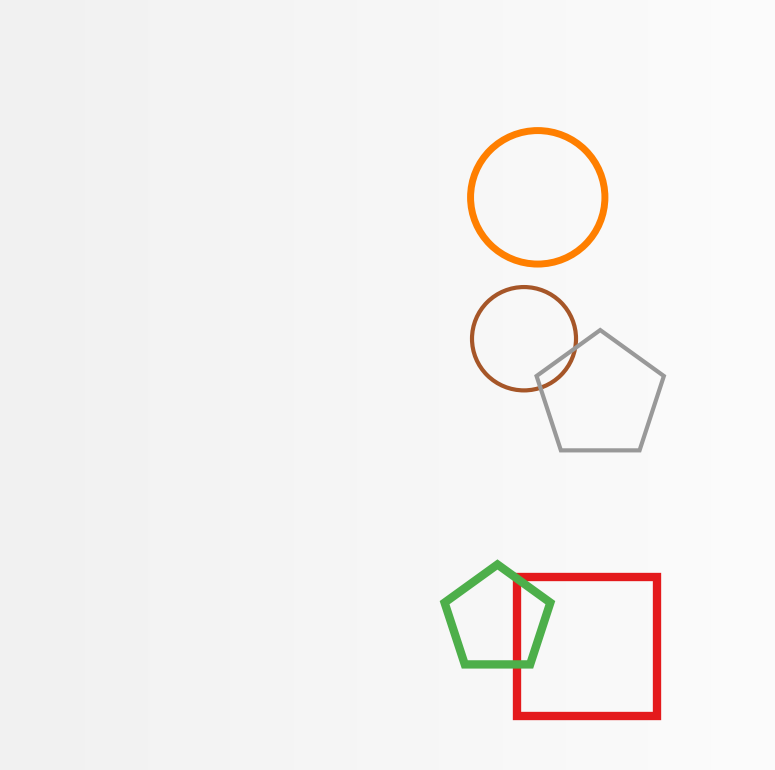[{"shape": "square", "thickness": 3, "radius": 0.45, "center": [0.757, 0.16]}, {"shape": "pentagon", "thickness": 3, "radius": 0.36, "center": [0.642, 0.195]}, {"shape": "circle", "thickness": 2.5, "radius": 0.43, "center": [0.694, 0.744]}, {"shape": "circle", "thickness": 1.5, "radius": 0.34, "center": [0.676, 0.56]}, {"shape": "pentagon", "thickness": 1.5, "radius": 0.43, "center": [0.774, 0.485]}]